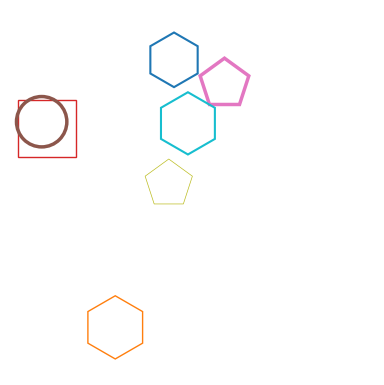[{"shape": "hexagon", "thickness": 1.5, "radius": 0.35, "center": [0.452, 0.845]}, {"shape": "hexagon", "thickness": 1, "radius": 0.41, "center": [0.299, 0.15]}, {"shape": "square", "thickness": 1, "radius": 0.37, "center": [0.122, 0.667]}, {"shape": "circle", "thickness": 2.5, "radius": 0.33, "center": [0.108, 0.684]}, {"shape": "pentagon", "thickness": 2.5, "radius": 0.33, "center": [0.583, 0.782]}, {"shape": "pentagon", "thickness": 0.5, "radius": 0.32, "center": [0.438, 0.522]}, {"shape": "hexagon", "thickness": 1.5, "radius": 0.4, "center": [0.488, 0.68]}]